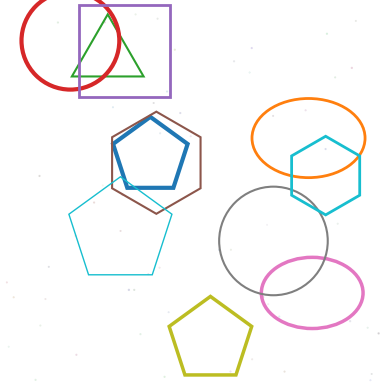[{"shape": "pentagon", "thickness": 3, "radius": 0.51, "center": [0.39, 0.595]}, {"shape": "oval", "thickness": 2, "radius": 0.73, "center": [0.801, 0.641]}, {"shape": "triangle", "thickness": 1.5, "radius": 0.54, "center": [0.28, 0.855]}, {"shape": "circle", "thickness": 3, "radius": 0.64, "center": [0.183, 0.894]}, {"shape": "square", "thickness": 2, "radius": 0.6, "center": [0.323, 0.867]}, {"shape": "hexagon", "thickness": 1.5, "radius": 0.66, "center": [0.406, 0.577]}, {"shape": "oval", "thickness": 2.5, "radius": 0.66, "center": [0.811, 0.239]}, {"shape": "circle", "thickness": 1.5, "radius": 0.71, "center": [0.71, 0.374]}, {"shape": "pentagon", "thickness": 2.5, "radius": 0.56, "center": [0.547, 0.117]}, {"shape": "pentagon", "thickness": 1, "radius": 0.7, "center": [0.313, 0.4]}, {"shape": "hexagon", "thickness": 2, "radius": 0.51, "center": [0.846, 0.544]}]